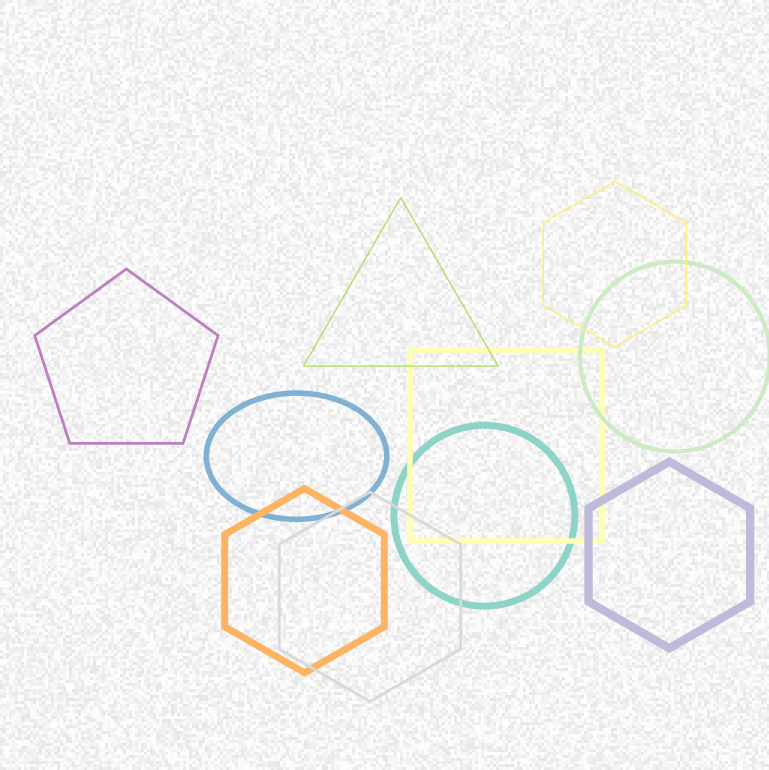[{"shape": "circle", "thickness": 2.5, "radius": 0.59, "center": [0.629, 0.33]}, {"shape": "square", "thickness": 2, "radius": 0.62, "center": [0.657, 0.421]}, {"shape": "hexagon", "thickness": 3, "radius": 0.61, "center": [0.869, 0.279]}, {"shape": "oval", "thickness": 2, "radius": 0.59, "center": [0.385, 0.408]}, {"shape": "hexagon", "thickness": 2.5, "radius": 0.6, "center": [0.395, 0.246]}, {"shape": "triangle", "thickness": 0.5, "radius": 0.73, "center": [0.52, 0.598]}, {"shape": "hexagon", "thickness": 1, "radius": 0.68, "center": [0.481, 0.225]}, {"shape": "pentagon", "thickness": 1, "radius": 0.63, "center": [0.164, 0.526]}, {"shape": "circle", "thickness": 1.5, "radius": 0.62, "center": [0.877, 0.537]}, {"shape": "hexagon", "thickness": 0.5, "radius": 0.54, "center": [0.798, 0.657]}]